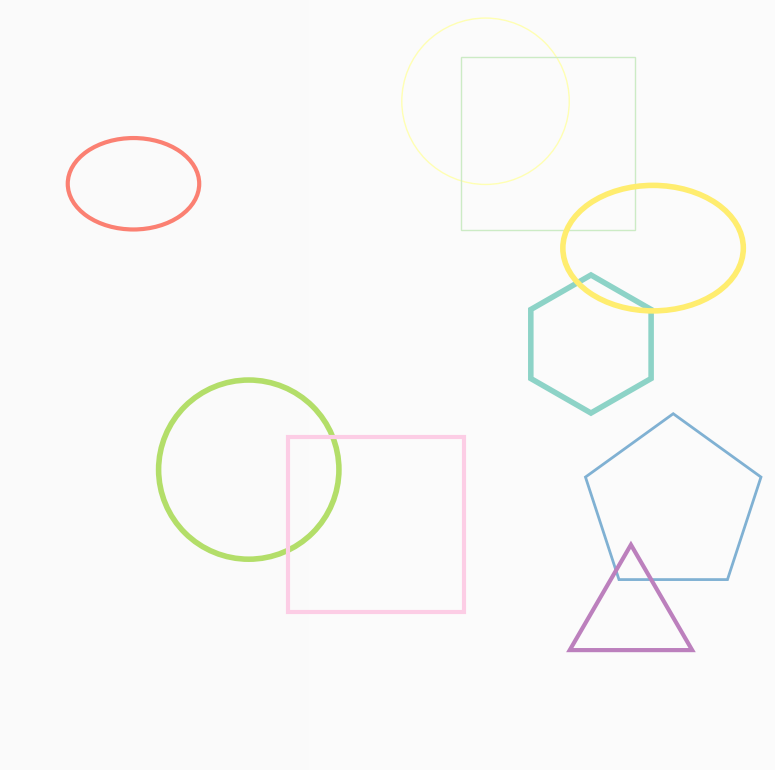[{"shape": "hexagon", "thickness": 2, "radius": 0.45, "center": [0.763, 0.553]}, {"shape": "circle", "thickness": 0.5, "radius": 0.54, "center": [0.626, 0.868]}, {"shape": "oval", "thickness": 1.5, "radius": 0.42, "center": [0.172, 0.761]}, {"shape": "pentagon", "thickness": 1, "radius": 0.6, "center": [0.869, 0.344]}, {"shape": "circle", "thickness": 2, "radius": 0.58, "center": [0.321, 0.39]}, {"shape": "square", "thickness": 1.5, "radius": 0.57, "center": [0.485, 0.319]}, {"shape": "triangle", "thickness": 1.5, "radius": 0.46, "center": [0.814, 0.201]}, {"shape": "square", "thickness": 0.5, "radius": 0.56, "center": [0.707, 0.813]}, {"shape": "oval", "thickness": 2, "radius": 0.58, "center": [0.843, 0.678]}]